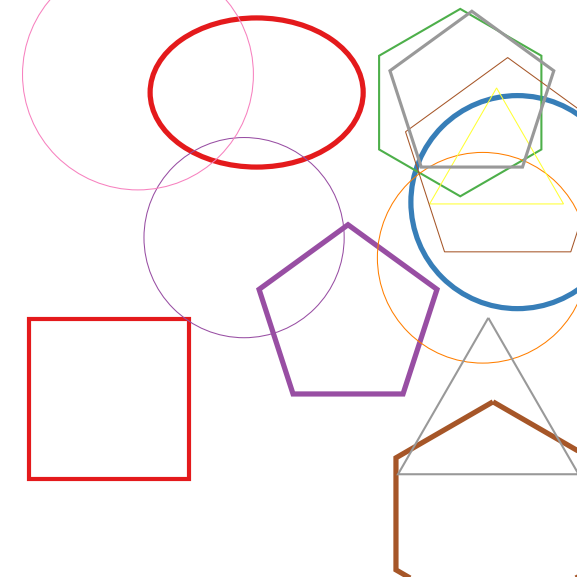[{"shape": "oval", "thickness": 2.5, "radius": 0.92, "center": [0.444, 0.839]}, {"shape": "square", "thickness": 2, "radius": 0.69, "center": [0.188, 0.308]}, {"shape": "circle", "thickness": 2.5, "radius": 0.92, "center": [0.896, 0.649]}, {"shape": "hexagon", "thickness": 1, "radius": 0.81, "center": [0.797, 0.821]}, {"shape": "pentagon", "thickness": 2.5, "radius": 0.81, "center": [0.603, 0.448]}, {"shape": "circle", "thickness": 0.5, "radius": 0.87, "center": [0.423, 0.588]}, {"shape": "circle", "thickness": 0.5, "radius": 0.91, "center": [0.836, 0.553]}, {"shape": "triangle", "thickness": 0.5, "radius": 0.67, "center": [0.86, 0.713]}, {"shape": "hexagon", "thickness": 2.5, "radius": 0.97, "center": [0.854, 0.109]}, {"shape": "pentagon", "thickness": 0.5, "radius": 0.93, "center": [0.879, 0.713]}, {"shape": "circle", "thickness": 0.5, "radius": 1.0, "center": [0.239, 0.87]}, {"shape": "pentagon", "thickness": 1.5, "radius": 0.75, "center": [0.817, 0.831]}, {"shape": "triangle", "thickness": 1, "radius": 0.9, "center": [0.846, 0.268]}]